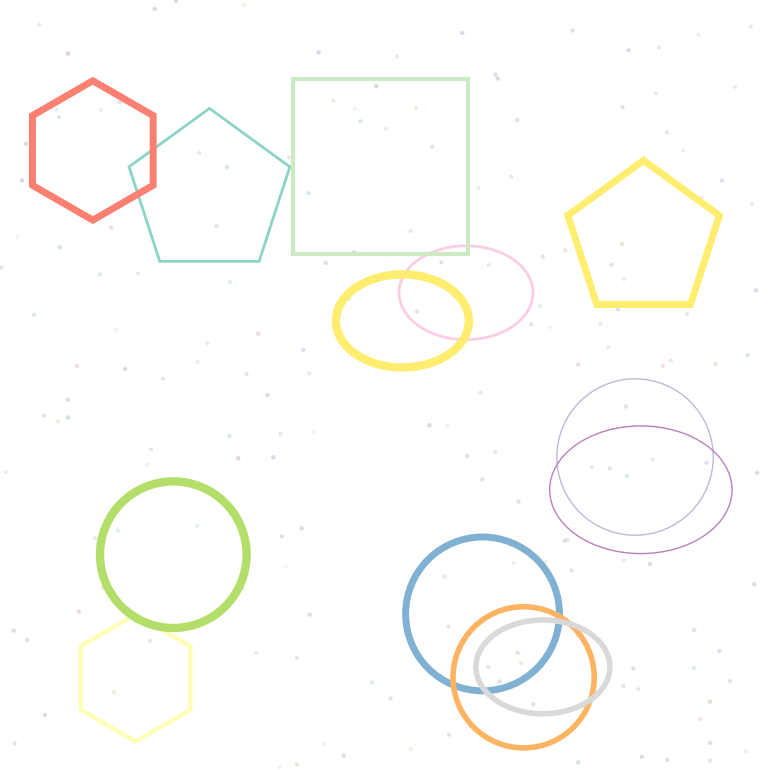[{"shape": "pentagon", "thickness": 1, "radius": 0.55, "center": [0.272, 0.749]}, {"shape": "hexagon", "thickness": 1.5, "radius": 0.41, "center": [0.176, 0.119]}, {"shape": "circle", "thickness": 0.5, "radius": 0.51, "center": [0.825, 0.406]}, {"shape": "hexagon", "thickness": 2.5, "radius": 0.45, "center": [0.121, 0.805]}, {"shape": "circle", "thickness": 2.5, "radius": 0.5, "center": [0.627, 0.203]}, {"shape": "circle", "thickness": 2, "radius": 0.46, "center": [0.68, 0.12]}, {"shape": "circle", "thickness": 3, "radius": 0.48, "center": [0.225, 0.28]}, {"shape": "oval", "thickness": 1, "radius": 0.44, "center": [0.605, 0.62]}, {"shape": "oval", "thickness": 2, "radius": 0.44, "center": [0.705, 0.134]}, {"shape": "oval", "thickness": 0.5, "radius": 0.59, "center": [0.832, 0.364]}, {"shape": "square", "thickness": 1.5, "radius": 0.57, "center": [0.494, 0.783]}, {"shape": "pentagon", "thickness": 2.5, "radius": 0.52, "center": [0.836, 0.688]}, {"shape": "oval", "thickness": 3, "radius": 0.43, "center": [0.523, 0.583]}]